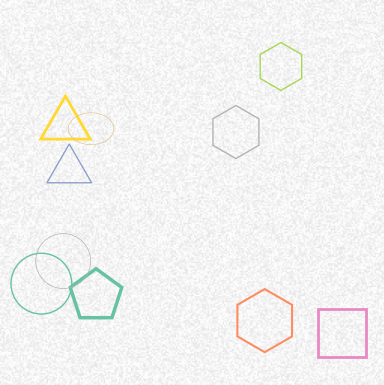[{"shape": "circle", "thickness": 1, "radius": 0.39, "center": [0.107, 0.263]}, {"shape": "pentagon", "thickness": 2.5, "radius": 0.35, "center": [0.249, 0.232]}, {"shape": "hexagon", "thickness": 1.5, "radius": 0.41, "center": [0.688, 0.167]}, {"shape": "triangle", "thickness": 1, "radius": 0.34, "center": [0.18, 0.559]}, {"shape": "square", "thickness": 2, "radius": 0.31, "center": [0.887, 0.135]}, {"shape": "hexagon", "thickness": 1, "radius": 0.31, "center": [0.73, 0.827]}, {"shape": "triangle", "thickness": 2, "radius": 0.37, "center": [0.17, 0.676]}, {"shape": "oval", "thickness": 0.5, "radius": 0.3, "center": [0.236, 0.666]}, {"shape": "hexagon", "thickness": 1, "radius": 0.34, "center": [0.613, 0.657]}, {"shape": "circle", "thickness": 0.5, "radius": 0.36, "center": [0.164, 0.322]}]